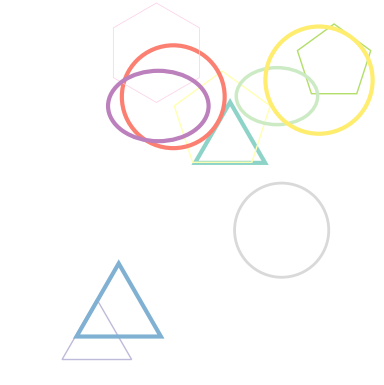[{"shape": "triangle", "thickness": 3, "radius": 0.53, "center": [0.598, 0.63]}, {"shape": "pentagon", "thickness": 1, "radius": 0.65, "center": [0.577, 0.684]}, {"shape": "triangle", "thickness": 1, "radius": 0.52, "center": [0.252, 0.118]}, {"shape": "circle", "thickness": 3, "radius": 0.67, "center": [0.45, 0.749]}, {"shape": "triangle", "thickness": 3, "radius": 0.63, "center": [0.308, 0.189]}, {"shape": "pentagon", "thickness": 1, "radius": 0.5, "center": [0.868, 0.838]}, {"shape": "hexagon", "thickness": 0.5, "radius": 0.65, "center": [0.406, 0.863]}, {"shape": "circle", "thickness": 2, "radius": 0.61, "center": [0.732, 0.402]}, {"shape": "oval", "thickness": 3, "radius": 0.65, "center": [0.411, 0.725]}, {"shape": "oval", "thickness": 2.5, "radius": 0.53, "center": [0.719, 0.75]}, {"shape": "circle", "thickness": 3, "radius": 0.7, "center": [0.829, 0.792]}]